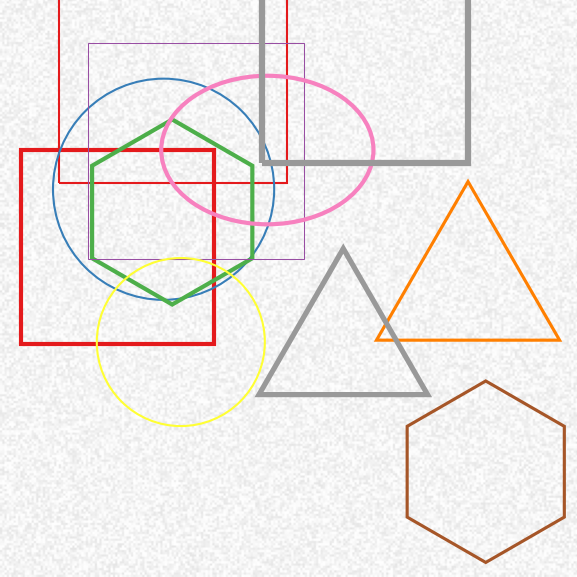[{"shape": "square", "thickness": 2, "radius": 0.84, "center": [0.204, 0.571]}, {"shape": "square", "thickness": 1, "radius": 0.99, "center": [0.299, 0.879]}, {"shape": "circle", "thickness": 1, "radius": 0.96, "center": [0.283, 0.671]}, {"shape": "hexagon", "thickness": 2, "radius": 0.8, "center": [0.298, 0.632]}, {"shape": "square", "thickness": 0.5, "radius": 0.94, "center": [0.339, 0.737]}, {"shape": "triangle", "thickness": 1.5, "radius": 0.92, "center": [0.81, 0.502]}, {"shape": "circle", "thickness": 1, "radius": 0.73, "center": [0.313, 0.407]}, {"shape": "hexagon", "thickness": 1.5, "radius": 0.79, "center": [0.841, 0.182]}, {"shape": "oval", "thickness": 2, "radius": 0.92, "center": [0.463, 0.739]}, {"shape": "triangle", "thickness": 2.5, "radius": 0.84, "center": [0.594, 0.4]}, {"shape": "square", "thickness": 3, "radius": 0.89, "center": [0.632, 0.896]}]